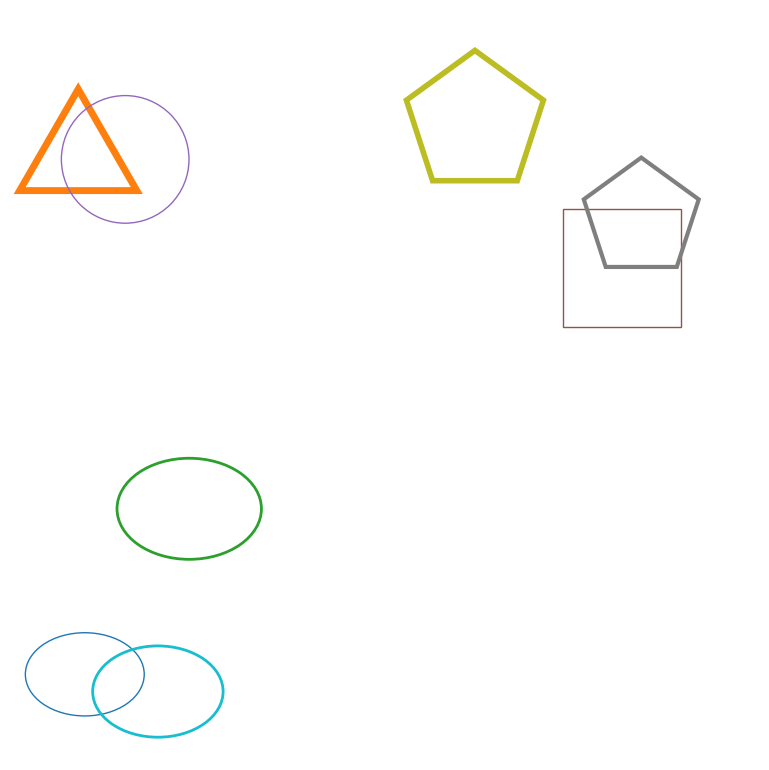[{"shape": "oval", "thickness": 0.5, "radius": 0.39, "center": [0.11, 0.124]}, {"shape": "triangle", "thickness": 2.5, "radius": 0.44, "center": [0.102, 0.796]}, {"shape": "oval", "thickness": 1, "radius": 0.47, "center": [0.246, 0.339]}, {"shape": "circle", "thickness": 0.5, "radius": 0.41, "center": [0.163, 0.793]}, {"shape": "square", "thickness": 0.5, "radius": 0.38, "center": [0.808, 0.652]}, {"shape": "pentagon", "thickness": 1.5, "radius": 0.39, "center": [0.833, 0.717]}, {"shape": "pentagon", "thickness": 2, "radius": 0.47, "center": [0.617, 0.841]}, {"shape": "oval", "thickness": 1, "radius": 0.42, "center": [0.205, 0.102]}]